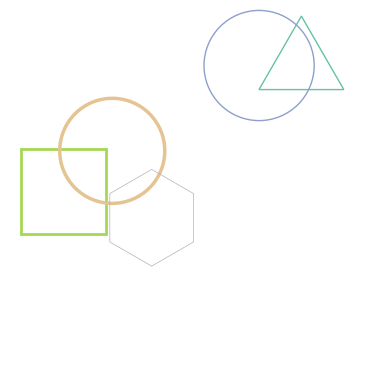[{"shape": "triangle", "thickness": 1, "radius": 0.64, "center": [0.783, 0.831]}, {"shape": "circle", "thickness": 1, "radius": 0.72, "center": [0.673, 0.83]}, {"shape": "square", "thickness": 2, "radius": 0.55, "center": [0.164, 0.503]}, {"shape": "circle", "thickness": 2.5, "radius": 0.68, "center": [0.292, 0.608]}, {"shape": "hexagon", "thickness": 0.5, "radius": 0.63, "center": [0.394, 0.434]}]